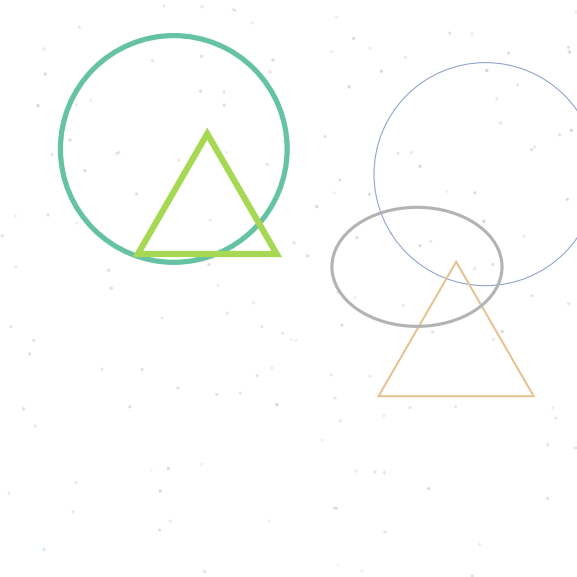[{"shape": "circle", "thickness": 2.5, "radius": 0.98, "center": [0.301, 0.741]}, {"shape": "circle", "thickness": 0.5, "radius": 0.97, "center": [0.841, 0.698]}, {"shape": "triangle", "thickness": 3, "radius": 0.69, "center": [0.359, 0.629]}, {"shape": "triangle", "thickness": 1, "radius": 0.78, "center": [0.79, 0.391]}, {"shape": "oval", "thickness": 1.5, "radius": 0.74, "center": [0.722, 0.537]}]